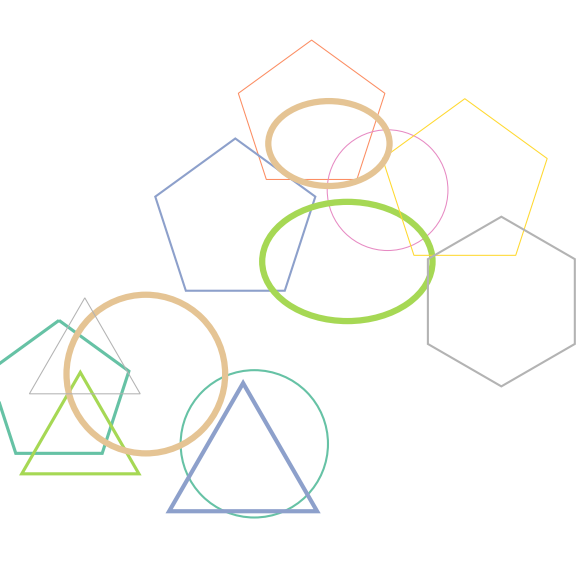[{"shape": "circle", "thickness": 1, "radius": 0.64, "center": [0.44, 0.231]}, {"shape": "pentagon", "thickness": 1.5, "radius": 0.64, "center": [0.102, 0.317]}, {"shape": "pentagon", "thickness": 0.5, "radius": 0.67, "center": [0.54, 0.796]}, {"shape": "pentagon", "thickness": 1, "radius": 0.73, "center": [0.407, 0.614]}, {"shape": "triangle", "thickness": 2, "radius": 0.74, "center": [0.421, 0.188]}, {"shape": "circle", "thickness": 0.5, "radius": 0.52, "center": [0.671, 0.67]}, {"shape": "triangle", "thickness": 1.5, "radius": 0.59, "center": [0.139, 0.237]}, {"shape": "oval", "thickness": 3, "radius": 0.74, "center": [0.601, 0.546]}, {"shape": "pentagon", "thickness": 0.5, "radius": 0.75, "center": [0.805, 0.678]}, {"shape": "circle", "thickness": 3, "radius": 0.69, "center": [0.253, 0.351]}, {"shape": "oval", "thickness": 3, "radius": 0.52, "center": [0.57, 0.751]}, {"shape": "hexagon", "thickness": 1, "radius": 0.73, "center": [0.868, 0.477]}, {"shape": "triangle", "thickness": 0.5, "radius": 0.55, "center": [0.147, 0.373]}]